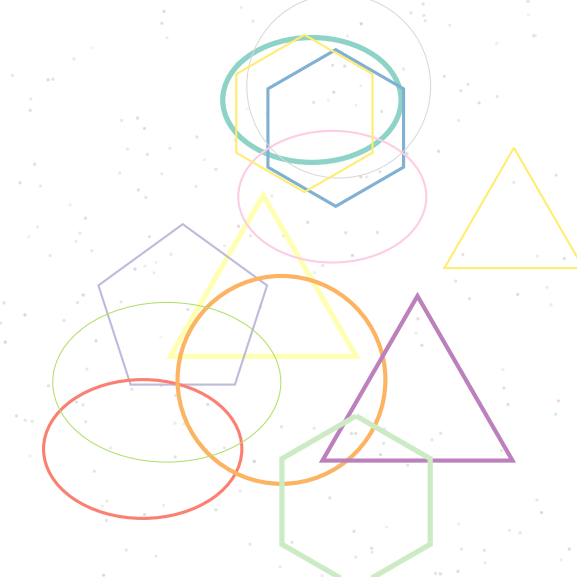[{"shape": "oval", "thickness": 2.5, "radius": 0.77, "center": [0.54, 0.826]}, {"shape": "triangle", "thickness": 2.5, "radius": 0.93, "center": [0.456, 0.475]}, {"shape": "pentagon", "thickness": 1, "radius": 0.77, "center": [0.316, 0.457]}, {"shape": "oval", "thickness": 1.5, "radius": 0.86, "center": [0.247, 0.222]}, {"shape": "hexagon", "thickness": 1.5, "radius": 0.68, "center": [0.581, 0.777]}, {"shape": "circle", "thickness": 2, "radius": 0.9, "center": [0.487, 0.341]}, {"shape": "oval", "thickness": 0.5, "radius": 0.99, "center": [0.289, 0.337]}, {"shape": "oval", "thickness": 1, "radius": 0.81, "center": [0.575, 0.659]}, {"shape": "circle", "thickness": 0.5, "radius": 0.8, "center": [0.587, 0.85]}, {"shape": "triangle", "thickness": 2, "radius": 0.95, "center": [0.723, 0.297]}, {"shape": "hexagon", "thickness": 2.5, "radius": 0.74, "center": [0.617, 0.131]}, {"shape": "triangle", "thickness": 1, "radius": 0.69, "center": [0.89, 0.604]}, {"shape": "hexagon", "thickness": 1, "radius": 0.68, "center": [0.527, 0.803]}]